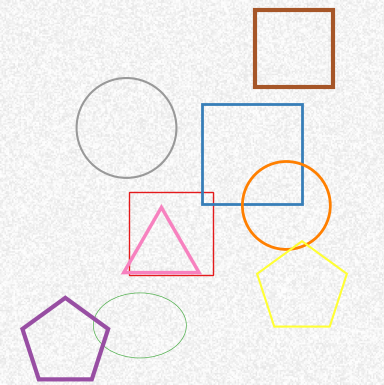[{"shape": "square", "thickness": 1, "radius": 0.54, "center": [0.445, 0.393]}, {"shape": "square", "thickness": 2, "radius": 0.65, "center": [0.654, 0.6]}, {"shape": "oval", "thickness": 0.5, "radius": 0.6, "center": [0.363, 0.155]}, {"shape": "pentagon", "thickness": 3, "radius": 0.59, "center": [0.17, 0.109]}, {"shape": "circle", "thickness": 2, "radius": 0.57, "center": [0.744, 0.466]}, {"shape": "pentagon", "thickness": 1.5, "radius": 0.61, "center": [0.784, 0.251]}, {"shape": "square", "thickness": 3, "radius": 0.5, "center": [0.763, 0.874]}, {"shape": "triangle", "thickness": 2.5, "radius": 0.56, "center": [0.419, 0.348]}, {"shape": "circle", "thickness": 1.5, "radius": 0.65, "center": [0.329, 0.668]}]